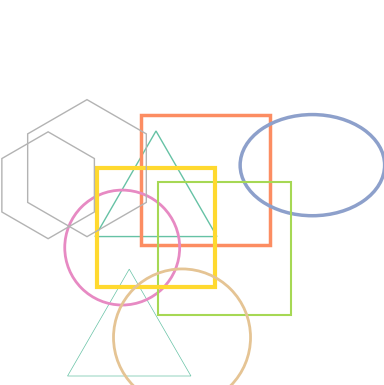[{"shape": "triangle", "thickness": 1, "radius": 0.91, "center": [0.405, 0.477]}, {"shape": "triangle", "thickness": 0.5, "radius": 0.93, "center": [0.336, 0.116]}, {"shape": "square", "thickness": 2.5, "radius": 0.84, "center": [0.534, 0.532]}, {"shape": "oval", "thickness": 2.5, "radius": 0.94, "center": [0.811, 0.571]}, {"shape": "circle", "thickness": 2, "radius": 0.75, "center": [0.317, 0.357]}, {"shape": "square", "thickness": 1.5, "radius": 0.86, "center": [0.583, 0.354]}, {"shape": "square", "thickness": 3, "radius": 0.77, "center": [0.405, 0.409]}, {"shape": "circle", "thickness": 2, "radius": 0.89, "center": [0.473, 0.124]}, {"shape": "hexagon", "thickness": 1, "radius": 0.69, "center": [0.125, 0.519]}, {"shape": "hexagon", "thickness": 1, "radius": 0.89, "center": [0.226, 0.563]}]